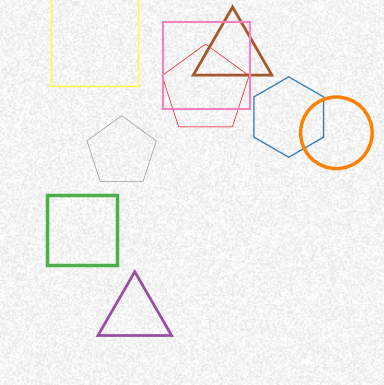[{"shape": "pentagon", "thickness": 0.5, "radius": 0.59, "center": [0.534, 0.767]}, {"shape": "hexagon", "thickness": 1, "radius": 0.52, "center": [0.75, 0.696]}, {"shape": "square", "thickness": 2.5, "radius": 0.45, "center": [0.212, 0.402]}, {"shape": "triangle", "thickness": 2, "radius": 0.55, "center": [0.35, 0.184]}, {"shape": "circle", "thickness": 2.5, "radius": 0.46, "center": [0.874, 0.655]}, {"shape": "square", "thickness": 1, "radius": 0.57, "center": [0.246, 0.891]}, {"shape": "triangle", "thickness": 2, "radius": 0.59, "center": [0.604, 0.864]}, {"shape": "square", "thickness": 1.5, "radius": 0.56, "center": [0.536, 0.83]}, {"shape": "pentagon", "thickness": 0.5, "radius": 0.47, "center": [0.316, 0.605]}]